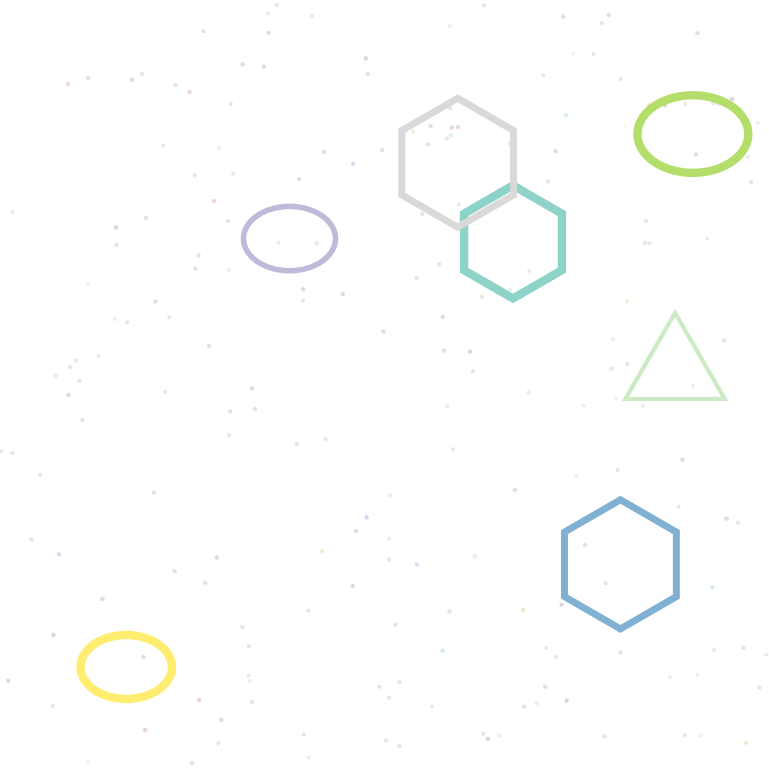[{"shape": "hexagon", "thickness": 3, "radius": 0.37, "center": [0.666, 0.686]}, {"shape": "oval", "thickness": 2, "radius": 0.3, "center": [0.376, 0.69]}, {"shape": "hexagon", "thickness": 2.5, "radius": 0.42, "center": [0.806, 0.267]}, {"shape": "oval", "thickness": 3, "radius": 0.36, "center": [0.9, 0.826]}, {"shape": "hexagon", "thickness": 2.5, "radius": 0.42, "center": [0.594, 0.789]}, {"shape": "triangle", "thickness": 1.5, "radius": 0.37, "center": [0.877, 0.519]}, {"shape": "oval", "thickness": 3, "radius": 0.3, "center": [0.164, 0.134]}]